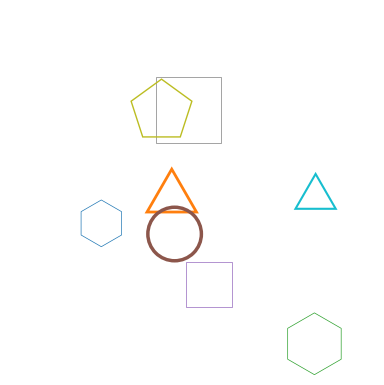[{"shape": "hexagon", "thickness": 0.5, "radius": 0.3, "center": [0.263, 0.42]}, {"shape": "triangle", "thickness": 2, "radius": 0.37, "center": [0.446, 0.486]}, {"shape": "hexagon", "thickness": 0.5, "radius": 0.4, "center": [0.817, 0.107]}, {"shape": "square", "thickness": 0.5, "radius": 0.29, "center": [0.543, 0.262]}, {"shape": "circle", "thickness": 2.5, "radius": 0.35, "center": [0.454, 0.392]}, {"shape": "square", "thickness": 0.5, "radius": 0.43, "center": [0.489, 0.714]}, {"shape": "pentagon", "thickness": 1, "radius": 0.41, "center": [0.419, 0.711]}, {"shape": "triangle", "thickness": 1.5, "radius": 0.3, "center": [0.82, 0.488]}]